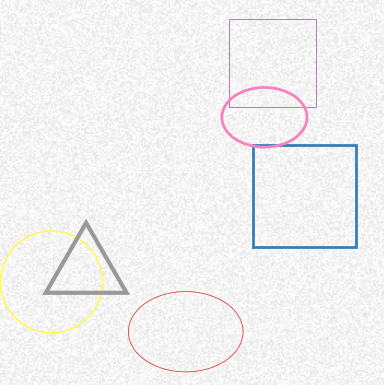[{"shape": "oval", "thickness": 0.5, "radius": 0.75, "center": [0.482, 0.138]}, {"shape": "square", "thickness": 2, "radius": 0.67, "center": [0.79, 0.491]}, {"shape": "square", "thickness": 0.5, "radius": 0.57, "center": [0.707, 0.837]}, {"shape": "circle", "thickness": 1, "radius": 0.66, "center": [0.134, 0.268]}, {"shape": "oval", "thickness": 2, "radius": 0.55, "center": [0.687, 0.695]}, {"shape": "triangle", "thickness": 3, "radius": 0.61, "center": [0.224, 0.3]}]